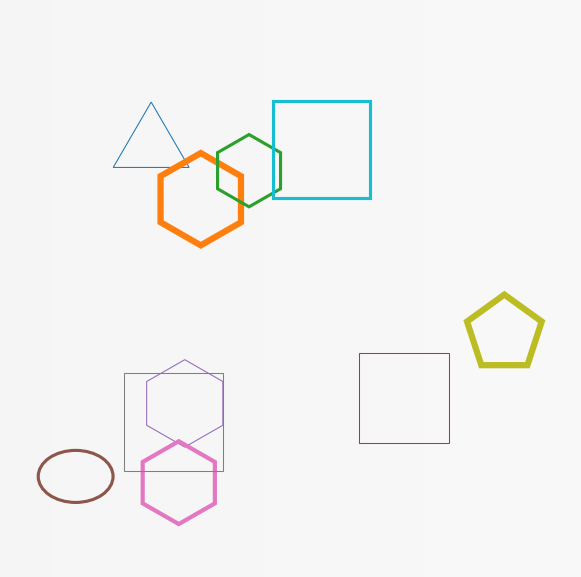[{"shape": "triangle", "thickness": 0.5, "radius": 0.38, "center": [0.26, 0.747]}, {"shape": "hexagon", "thickness": 3, "radius": 0.4, "center": [0.345, 0.654]}, {"shape": "hexagon", "thickness": 1.5, "radius": 0.31, "center": [0.428, 0.704]}, {"shape": "square", "thickness": 0.5, "radius": 0.39, "center": [0.695, 0.31]}, {"shape": "hexagon", "thickness": 0.5, "radius": 0.38, "center": [0.318, 0.301]}, {"shape": "oval", "thickness": 1.5, "radius": 0.32, "center": [0.13, 0.174]}, {"shape": "hexagon", "thickness": 2, "radius": 0.36, "center": [0.308, 0.163]}, {"shape": "square", "thickness": 0.5, "radius": 0.43, "center": [0.299, 0.269]}, {"shape": "pentagon", "thickness": 3, "radius": 0.34, "center": [0.868, 0.421]}, {"shape": "square", "thickness": 1.5, "radius": 0.42, "center": [0.553, 0.741]}]